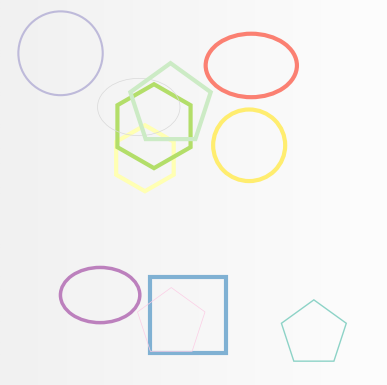[{"shape": "pentagon", "thickness": 1, "radius": 0.44, "center": [0.81, 0.133]}, {"shape": "hexagon", "thickness": 3, "radius": 0.43, "center": [0.374, 0.589]}, {"shape": "circle", "thickness": 1.5, "radius": 0.54, "center": [0.156, 0.862]}, {"shape": "oval", "thickness": 3, "radius": 0.59, "center": [0.648, 0.83]}, {"shape": "square", "thickness": 3, "radius": 0.49, "center": [0.485, 0.183]}, {"shape": "hexagon", "thickness": 3, "radius": 0.54, "center": [0.397, 0.672]}, {"shape": "pentagon", "thickness": 0.5, "radius": 0.46, "center": [0.442, 0.162]}, {"shape": "oval", "thickness": 0.5, "radius": 0.53, "center": [0.358, 0.722]}, {"shape": "oval", "thickness": 2.5, "radius": 0.51, "center": [0.258, 0.234]}, {"shape": "pentagon", "thickness": 3, "radius": 0.55, "center": [0.44, 0.727]}, {"shape": "circle", "thickness": 3, "radius": 0.46, "center": [0.643, 0.623]}]